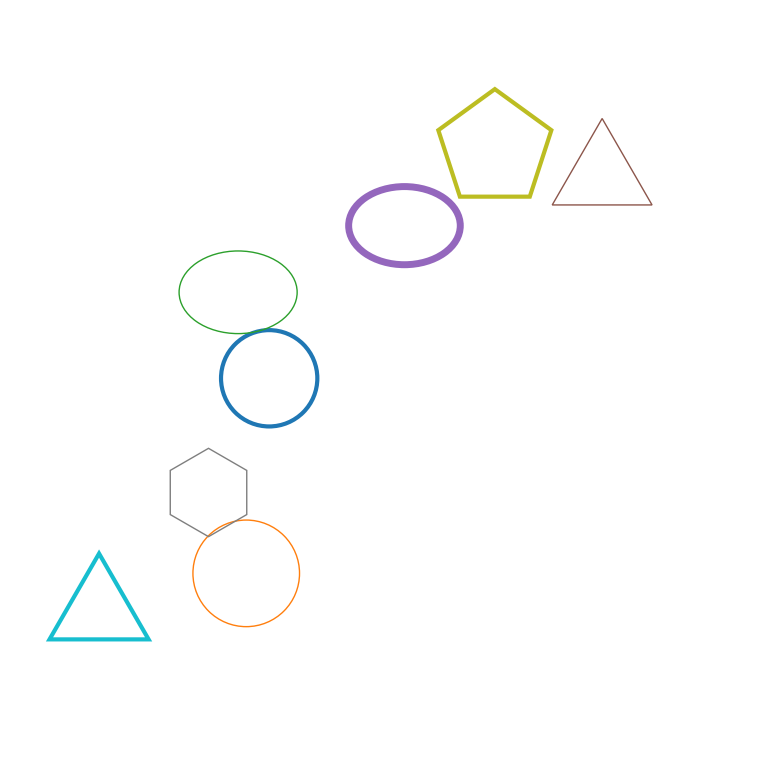[{"shape": "circle", "thickness": 1.5, "radius": 0.31, "center": [0.35, 0.509]}, {"shape": "circle", "thickness": 0.5, "radius": 0.35, "center": [0.32, 0.255]}, {"shape": "oval", "thickness": 0.5, "radius": 0.38, "center": [0.309, 0.62]}, {"shape": "oval", "thickness": 2.5, "radius": 0.36, "center": [0.525, 0.707]}, {"shape": "triangle", "thickness": 0.5, "radius": 0.37, "center": [0.782, 0.771]}, {"shape": "hexagon", "thickness": 0.5, "radius": 0.29, "center": [0.271, 0.36]}, {"shape": "pentagon", "thickness": 1.5, "radius": 0.39, "center": [0.643, 0.807]}, {"shape": "triangle", "thickness": 1.5, "radius": 0.37, "center": [0.129, 0.207]}]